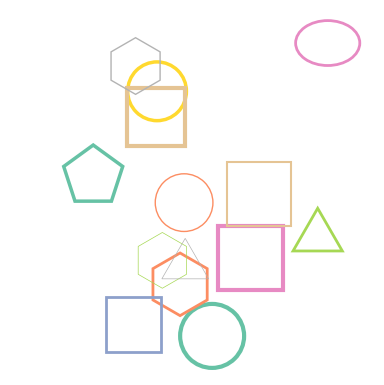[{"shape": "pentagon", "thickness": 2.5, "radius": 0.4, "center": [0.242, 0.543]}, {"shape": "circle", "thickness": 3, "radius": 0.42, "center": [0.551, 0.128]}, {"shape": "circle", "thickness": 1, "radius": 0.37, "center": [0.478, 0.474]}, {"shape": "hexagon", "thickness": 2, "radius": 0.41, "center": [0.468, 0.262]}, {"shape": "square", "thickness": 2, "radius": 0.36, "center": [0.347, 0.158]}, {"shape": "oval", "thickness": 2, "radius": 0.42, "center": [0.851, 0.888]}, {"shape": "square", "thickness": 3, "radius": 0.42, "center": [0.651, 0.33]}, {"shape": "triangle", "thickness": 2, "radius": 0.37, "center": [0.825, 0.385]}, {"shape": "hexagon", "thickness": 0.5, "radius": 0.36, "center": [0.422, 0.324]}, {"shape": "circle", "thickness": 2.5, "radius": 0.38, "center": [0.408, 0.763]}, {"shape": "square", "thickness": 1.5, "radius": 0.42, "center": [0.672, 0.496]}, {"shape": "square", "thickness": 3, "radius": 0.38, "center": [0.404, 0.695]}, {"shape": "triangle", "thickness": 0.5, "radius": 0.35, "center": [0.481, 0.311]}, {"shape": "hexagon", "thickness": 1, "radius": 0.37, "center": [0.352, 0.828]}]